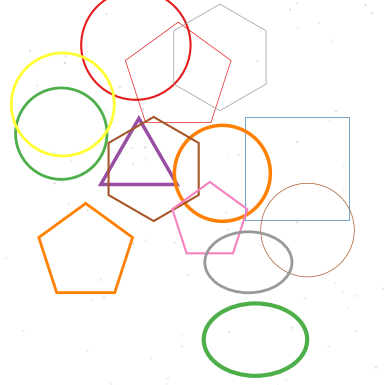[{"shape": "pentagon", "thickness": 0.5, "radius": 0.72, "center": [0.463, 0.798]}, {"shape": "circle", "thickness": 1.5, "radius": 0.71, "center": [0.353, 0.883]}, {"shape": "square", "thickness": 0.5, "radius": 0.67, "center": [0.771, 0.563]}, {"shape": "oval", "thickness": 3, "radius": 0.67, "center": [0.664, 0.118]}, {"shape": "circle", "thickness": 2, "radius": 0.59, "center": [0.159, 0.653]}, {"shape": "triangle", "thickness": 2.5, "radius": 0.57, "center": [0.361, 0.578]}, {"shape": "pentagon", "thickness": 2, "radius": 0.64, "center": [0.223, 0.344]}, {"shape": "circle", "thickness": 2.5, "radius": 0.62, "center": [0.578, 0.55]}, {"shape": "circle", "thickness": 2, "radius": 0.67, "center": [0.163, 0.729]}, {"shape": "hexagon", "thickness": 1.5, "radius": 0.68, "center": [0.399, 0.561]}, {"shape": "circle", "thickness": 0.5, "radius": 0.61, "center": [0.799, 0.402]}, {"shape": "pentagon", "thickness": 1.5, "radius": 0.51, "center": [0.545, 0.425]}, {"shape": "hexagon", "thickness": 0.5, "radius": 0.69, "center": [0.571, 0.851]}, {"shape": "oval", "thickness": 2, "radius": 0.57, "center": [0.645, 0.319]}]